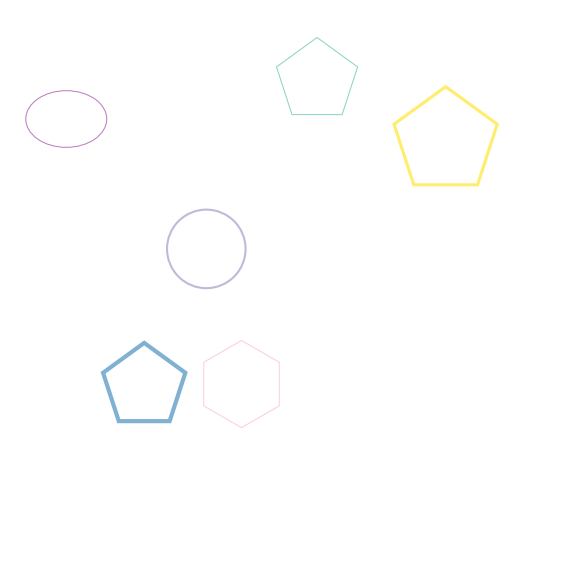[{"shape": "pentagon", "thickness": 0.5, "radius": 0.37, "center": [0.549, 0.86]}, {"shape": "circle", "thickness": 1, "radius": 0.34, "center": [0.357, 0.568]}, {"shape": "pentagon", "thickness": 2, "radius": 0.37, "center": [0.25, 0.33]}, {"shape": "hexagon", "thickness": 0.5, "radius": 0.38, "center": [0.418, 0.334]}, {"shape": "oval", "thickness": 0.5, "radius": 0.35, "center": [0.115, 0.793]}, {"shape": "pentagon", "thickness": 1.5, "radius": 0.47, "center": [0.772, 0.755]}]